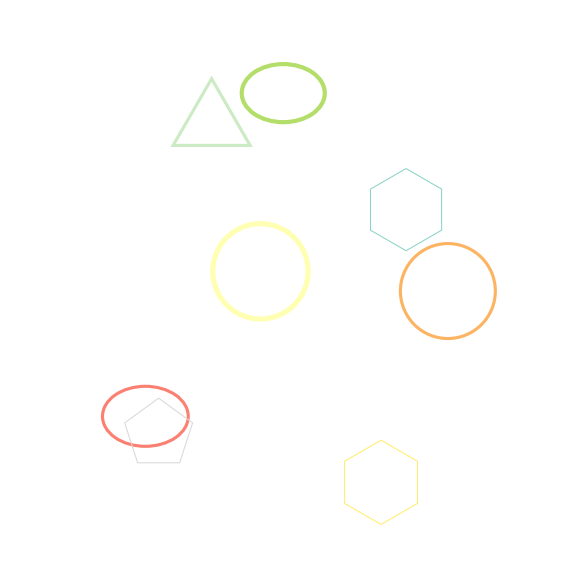[{"shape": "hexagon", "thickness": 0.5, "radius": 0.36, "center": [0.703, 0.636]}, {"shape": "circle", "thickness": 2.5, "radius": 0.41, "center": [0.451, 0.529]}, {"shape": "oval", "thickness": 1.5, "radius": 0.37, "center": [0.252, 0.278]}, {"shape": "circle", "thickness": 1.5, "radius": 0.41, "center": [0.776, 0.495]}, {"shape": "oval", "thickness": 2, "radius": 0.36, "center": [0.49, 0.838]}, {"shape": "pentagon", "thickness": 0.5, "radius": 0.31, "center": [0.275, 0.248]}, {"shape": "triangle", "thickness": 1.5, "radius": 0.38, "center": [0.366, 0.786]}, {"shape": "hexagon", "thickness": 0.5, "radius": 0.36, "center": [0.66, 0.164]}]